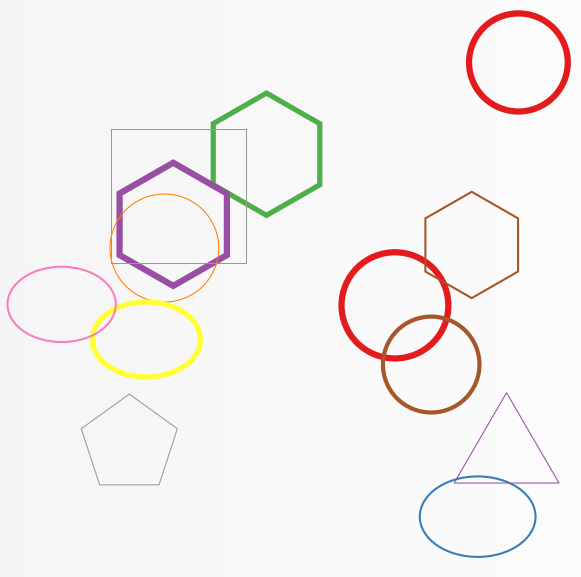[{"shape": "circle", "thickness": 3, "radius": 0.46, "center": [0.679, 0.47]}, {"shape": "circle", "thickness": 3, "radius": 0.42, "center": [0.892, 0.891]}, {"shape": "oval", "thickness": 1, "radius": 0.5, "center": [0.822, 0.104]}, {"shape": "hexagon", "thickness": 2.5, "radius": 0.53, "center": [0.459, 0.732]}, {"shape": "triangle", "thickness": 0.5, "radius": 0.52, "center": [0.871, 0.215]}, {"shape": "hexagon", "thickness": 3, "radius": 0.53, "center": [0.298, 0.611]}, {"shape": "circle", "thickness": 0.5, "radius": 0.47, "center": [0.283, 0.57]}, {"shape": "oval", "thickness": 2.5, "radius": 0.46, "center": [0.252, 0.411]}, {"shape": "hexagon", "thickness": 1, "radius": 0.46, "center": [0.812, 0.575]}, {"shape": "circle", "thickness": 2, "radius": 0.42, "center": [0.742, 0.368]}, {"shape": "oval", "thickness": 1, "radius": 0.47, "center": [0.106, 0.472]}, {"shape": "square", "thickness": 0.5, "radius": 0.58, "center": [0.307, 0.66]}, {"shape": "pentagon", "thickness": 0.5, "radius": 0.43, "center": [0.222, 0.23]}]